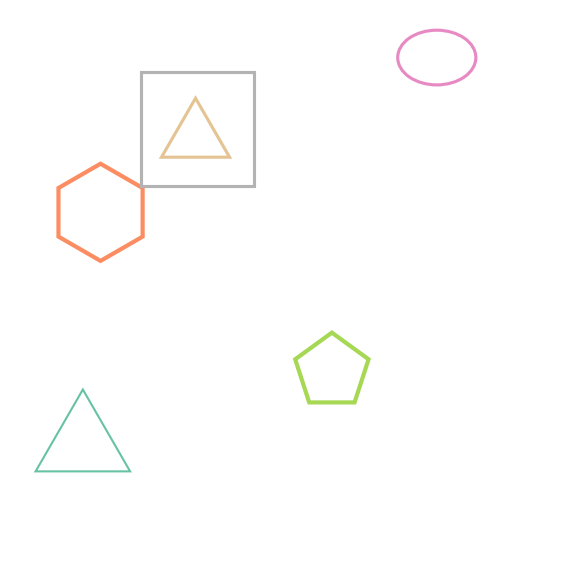[{"shape": "triangle", "thickness": 1, "radius": 0.47, "center": [0.143, 0.23]}, {"shape": "hexagon", "thickness": 2, "radius": 0.42, "center": [0.174, 0.631]}, {"shape": "oval", "thickness": 1.5, "radius": 0.34, "center": [0.756, 0.899]}, {"shape": "pentagon", "thickness": 2, "radius": 0.33, "center": [0.575, 0.356]}, {"shape": "triangle", "thickness": 1.5, "radius": 0.34, "center": [0.339, 0.761]}, {"shape": "square", "thickness": 1.5, "radius": 0.49, "center": [0.342, 0.776]}]